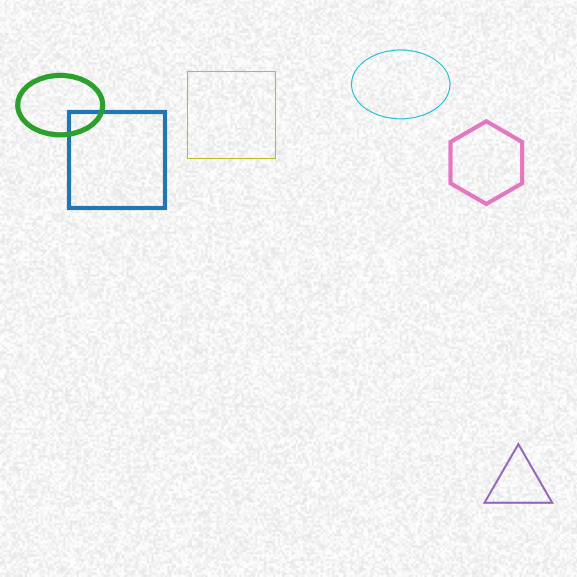[{"shape": "square", "thickness": 2, "radius": 0.41, "center": [0.203, 0.722]}, {"shape": "oval", "thickness": 2.5, "radius": 0.37, "center": [0.104, 0.817]}, {"shape": "triangle", "thickness": 1, "radius": 0.34, "center": [0.898, 0.162]}, {"shape": "hexagon", "thickness": 2, "radius": 0.36, "center": [0.842, 0.718]}, {"shape": "square", "thickness": 0.5, "radius": 0.38, "center": [0.4, 0.801]}, {"shape": "oval", "thickness": 0.5, "radius": 0.43, "center": [0.694, 0.853]}]